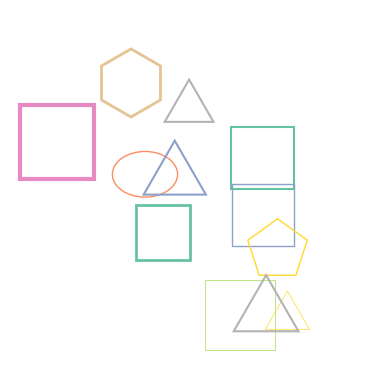[{"shape": "square", "thickness": 2, "radius": 0.35, "center": [0.423, 0.397]}, {"shape": "square", "thickness": 1.5, "radius": 0.4, "center": [0.682, 0.589]}, {"shape": "oval", "thickness": 1, "radius": 0.42, "center": [0.377, 0.547]}, {"shape": "square", "thickness": 1, "radius": 0.4, "center": [0.683, 0.442]}, {"shape": "triangle", "thickness": 1.5, "radius": 0.47, "center": [0.454, 0.541]}, {"shape": "square", "thickness": 3, "radius": 0.48, "center": [0.149, 0.63]}, {"shape": "square", "thickness": 0.5, "radius": 0.46, "center": [0.623, 0.182]}, {"shape": "triangle", "thickness": 0.5, "radius": 0.33, "center": [0.747, 0.177]}, {"shape": "pentagon", "thickness": 1, "radius": 0.41, "center": [0.721, 0.351]}, {"shape": "hexagon", "thickness": 2, "radius": 0.44, "center": [0.34, 0.785]}, {"shape": "triangle", "thickness": 1.5, "radius": 0.49, "center": [0.691, 0.188]}, {"shape": "triangle", "thickness": 1.5, "radius": 0.37, "center": [0.491, 0.72]}]